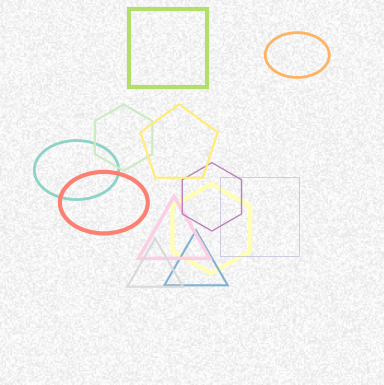[{"shape": "oval", "thickness": 2, "radius": 0.55, "center": [0.199, 0.558]}, {"shape": "hexagon", "thickness": 3, "radius": 0.58, "center": [0.549, 0.406]}, {"shape": "square", "thickness": 0.5, "radius": 0.51, "center": [0.675, 0.438]}, {"shape": "oval", "thickness": 3, "radius": 0.57, "center": [0.27, 0.474]}, {"shape": "triangle", "thickness": 1.5, "radius": 0.47, "center": [0.509, 0.306]}, {"shape": "oval", "thickness": 2, "radius": 0.42, "center": [0.772, 0.857]}, {"shape": "square", "thickness": 3, "radius": 0.5, "center": [0.436, 0.875]}, {"shape": "triangle", "thickness": 2.5, "radius": 0.54, "center": [0.452, 0.383]}, {"shape": "triangle", "thickness": 1.5, "radius": 0.42, "center": [0.403, 0.297]}, {"shape": "hexagon", "thickness": 1, "radius": 0.44, "center": [0.55, 0.489]}, {"shape": "hexagon", "thickness": 1.5, "radius": 0.43, "center": [0.321, 0.643]}, {"shape": "pentagon", "thickness": 1.5, "radius": 0.53, "center": [0.465, 0.624]}]